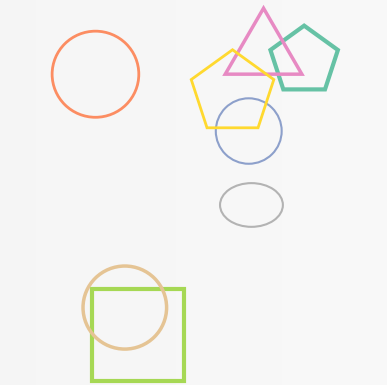[{"shape": "pentagon", "thickness": 3, "radius": 0.46, "center": [0.785, 0.842]}, {"shape": "circle", "thickness": 2, "radius": 0.56, "center": [0.246, 0.807]}, {"shape": "circle", "thickness": 1.5, "radius": 0.43, "center": [0.642, 0.66]}, {"shape": "triangle", "thickness": 2.5, "radius": 0.57, "center": [0.68, 0.864]}, {"shape": "square", "thickness": 3, "radius": 0.6, "center": [0.356, 0.13]}, {"shape": "pentagon", "thickness": 2, "radius": 0.56, "center": [0.6, 0.759]}, {"shape": "circle", "thickness": 2.5, "radius": 0.54, "center": [0.322, 0.201]}, {"shape": "oval", "thickness": 1.5, "radius": 0.41, "center": [0.649, 0.468]}]